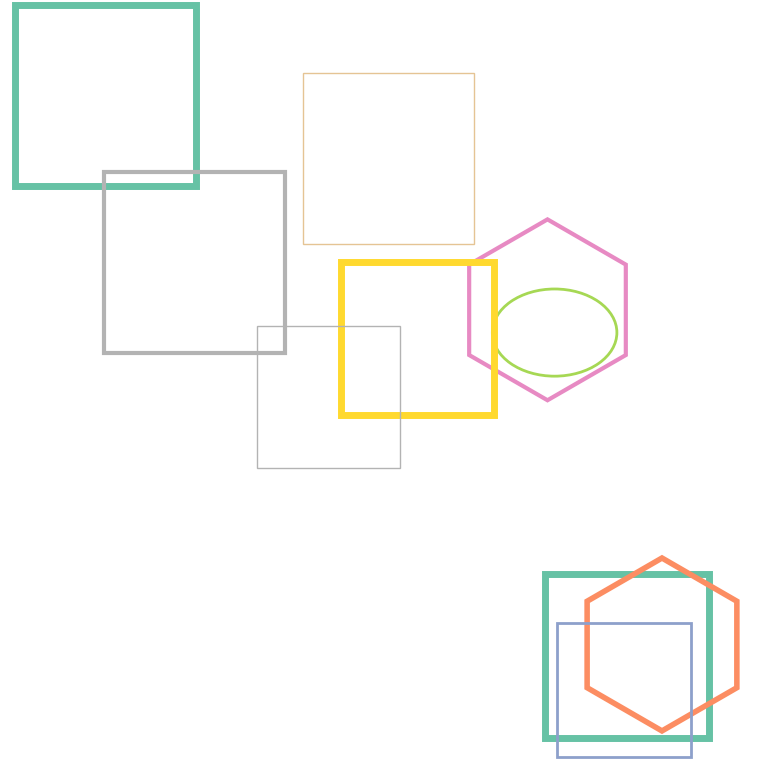[{"shape": "square", "thickness": 2.5, "radius": 0.53, "center": [0.814, 0.148]}, {"shape": "square", "thickness": 2.5, "radius": 0.59, "center": [0.137, 0.876]}, {"shape": "hexagon", "thickness": 2, "radius": 0.56, "center": [0.86, 0.163]}, {"shape": "square", "thickness": 1, "radius": 0.43, "center": [0.811, 0.104]}, {"shape": "hexagon", "thickness": 1.5, "radius": 0.59, "center": [0.711, 0.598]}, {"shape": "oval", "thickness": 1, "radius": 0.4, "center": [0.72, 0.568]}, {"shape": "square", "thickness": 2.5, "radius": 0.5, "center": [0.542, 0.56]}, {"shape": "square", "thickness": 0.5, "radius": 0.56, "center": [0.505, 0.795]}, {"shape": "square", "thickness": 0.5, "radius": 0.46, "center": [0.427, 0.485]}, {"shape": "square", "thickness": 1.5, "radius": 0.59, "center": [0.253, 0.659]}]